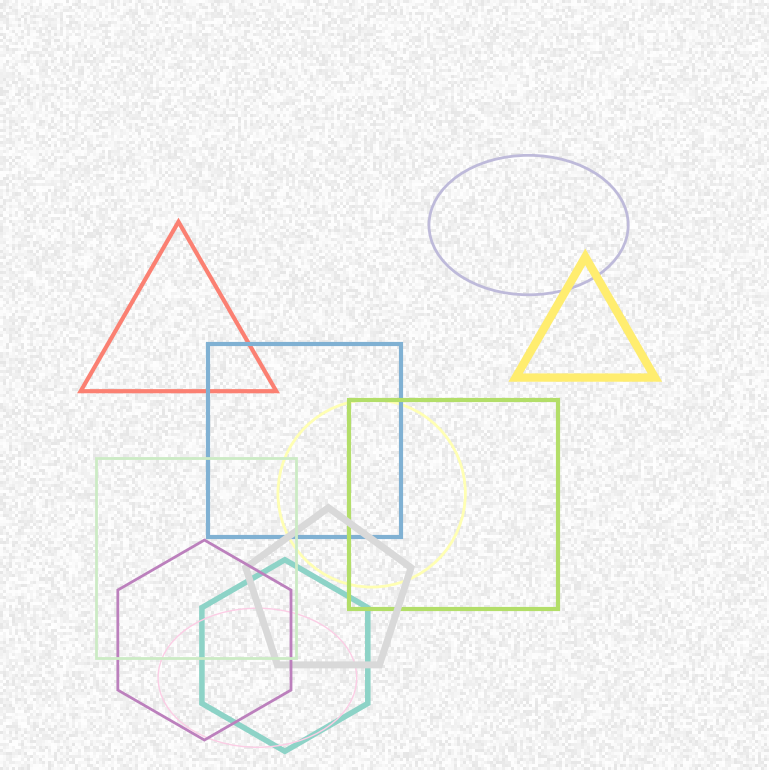[{"shape": "hexagon", "thickness": 2, "radius": 0.62, "center": [0.37, 0.149]}, {"shape": "circle", "thickness": 1, "radius": 0.61, "center": [0.483, 0.359]}, {"shape": "oval", "thickness": 1, "radius": 0.65, "center": [0.686, 0.708]}, {"shape": "triangle", "thickness": 1.5, "radius": 0.73, "center": [0.232, 0.565]}, {"shape": "square", "thickness": 1.5, "radius": 0.62, "center": [0.395, 0.428]}, {"shape": "square", "thickness": 1.5, "radius": 0.68, "center": [0.589, 0.345]}, {"shape": "oval", "thickness": 0.5, "radius": 0.64, "center": [0.334, 0.12]}, {"shape": "pentagon", "thickness": 2.5, "radius": 0.56, "center": [0.426, 0.228]}, {"shape": "hexagon", "thickness": 1, "radius": 0.65, "center": [0.265, 0.169]}, {"shape": "square", "thickness": 1, "radius": 0.65, "center": [0.254, 0.276]}, {"shape": "triangle", "thickness": 3, "radius": 0.52, "center": [0.76, 0.562]}]